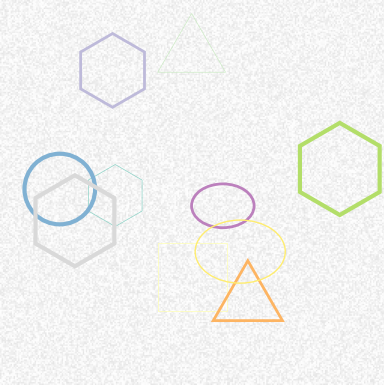[{"shape": "hexagon", "thickness": 0.5, "radius": 0.4, "center": [0.299, 0.492]}, {"shape": "square", "thickness": 0.5, "radius": 0.44, "center": [0.5, 0.28]}, {"shape": "hexagon", "thickness": 2, "radius": 0.48, "center": [0.292, 0.817]}, {"shape": "circle", "thickness": 3, "radius": 0.46, "center": [0.155, 0.509]}, {"shape": "triangle", "thickness": 2, "radius": 0.52, "center": [0.644, 0.219]}, {"shape": "hexagon", "thickness": 3, "radius": 0.6, "center": [0.883, 0.561]}, {"shape": "hexagon", "thickness": 3, "radius": 0.59, "center": [0.195, 0.427]}, {"shape": "oval", "thickness": 2, "radius": 0.41, "center": [0.579, 0.465]}, {"shape": "triangle", "thickness": 0.5, "radius": 0.51, "center": [0.498, 0.863]}, {"shape": "oval", "thickness": 1, "radius": 0.58, "center": [0.624, 0.346]}]